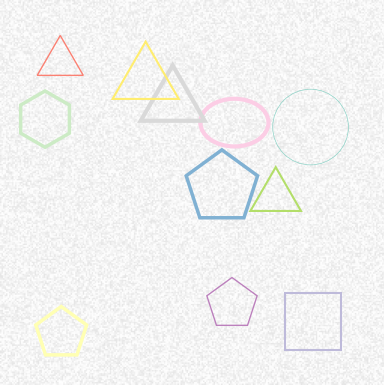[{"shape": "circle", "thickness": 0.5, "radius": 0.49, "center": [0.807, 0.67]}, {"shape": "pentagon", "thickness": 2.5, "radius": 0.35, "center": [0.159, 0.134]}, {"shape": "square", "thickness": 1.5, "radius": 0.37, "center": [0.813, 0.165]}, {"shape": "triangle", "thickness": 1, "radius": 0.35, "center": [0.156, 0.839]}, {"shape": "pentagon", "thickness": 2.5, "radius": 0.49, "center": [0.576, 0.513]}, {"shape": "triangle", "thickness": 1.5, "radius": 0.38, "center": [0.716, 0.49]}, {"shape": "oval", "thickness": 3, "radius": 0.44, "center": [0.609, 0.682]}, {"shape": "triangle", "thickness": 3, "radius": 0.48, "center": [0.449, 0.734]}, {"shape": "pentagon", "thickness": 1, "radius": 0.34, "center": [0.603, 0.21]}, {"shape": "hexagon", "thickness": 2.5, "radius": 0.37, "center": [0.117, 0.691]}, {"shape": "triangle", "thickness": 1.5, "radius": 0.5, "center": [0.378, 0.793]}]